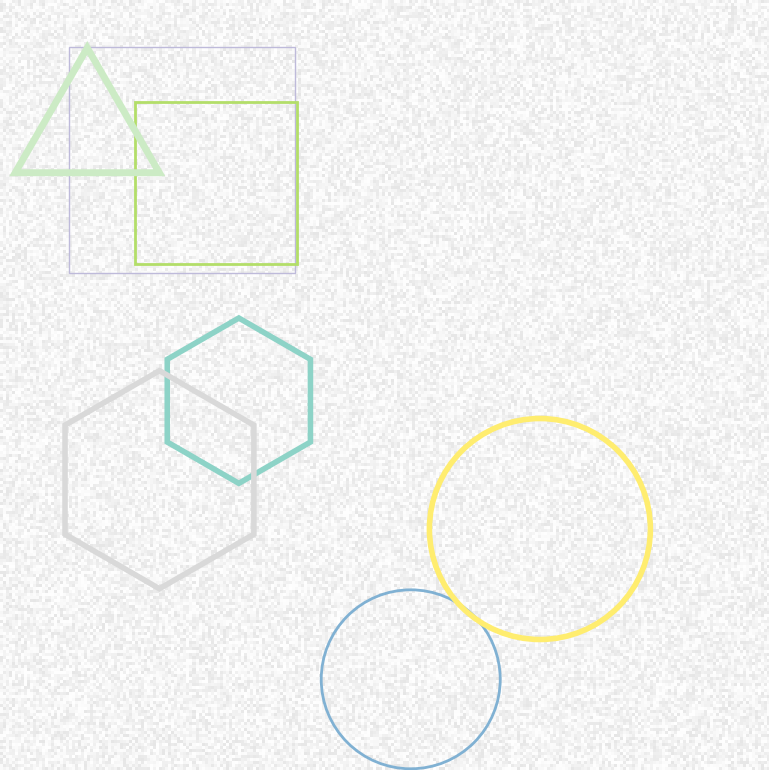[{"shape": "hexagon", "thickness": 2, "radius": 0.54, "center": [0.31, 0.48]}, {"shape": "square", "thickness": 0.5, "radius": 0.73, "center": [0.237, 0.792]}, {"shape": "circle", "thickness": 1, "radius": 0.58, "center": [0.533, 0.118]}, {"shape": "square", "thickness": 1, "radius": 0.52, "center": [0.28, 0.763]}, {"shape": "hexagon", "thickness": 2, "radius": 0.71, "center": [0.207, 0.377]}, {"shape": "triangle", "thickness": 2.5, "radius": 0.54, "center": [0.113, 0.83]}, {"shape": "circle", "thickness": 2, "radius": 0.72, "center": [0.701, 0.313]}]